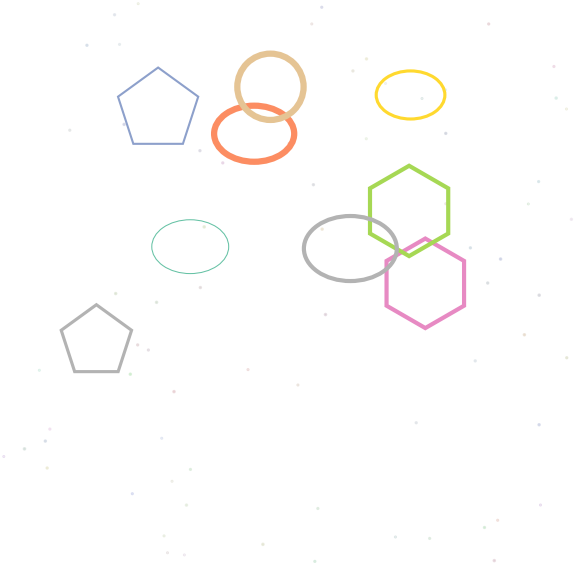[{"shape": "oval", "thickness": 0.5, "radius": 0.33, "center": [0.329, 0.572]}, {"shape": "oval", "thickness": 3, "radius": 0.35, "center": [0.44, 0.768]}, {"shape": "pentagon", "thickness": 1, "radius": 0.37, "center": [0.274, 0.809]}, {"shape": "hexagon", "thickness": 2, "radius": 0.39, "center": [0.736, 0.509]}, {"shape": "hexagon", "thickness": 2, "radius": 0.39, "center": [0.708, 0.634]}, {"shape": "oval", "thickness": 1.5, "radius": 0.3, "center": [0.711, 0.835]}, {"shape": "circle", "thickness": 3, "radius": 0.29, "center": [0.468, 0.849]}, {"shape": "pentagon", "thickness": 1.5, "radius": 0.32, "center": [0.167, 0.407]}, {"shape": "oval", "thickness": 2, "radius": 0.4, "center": [0.607, 0.569]}]